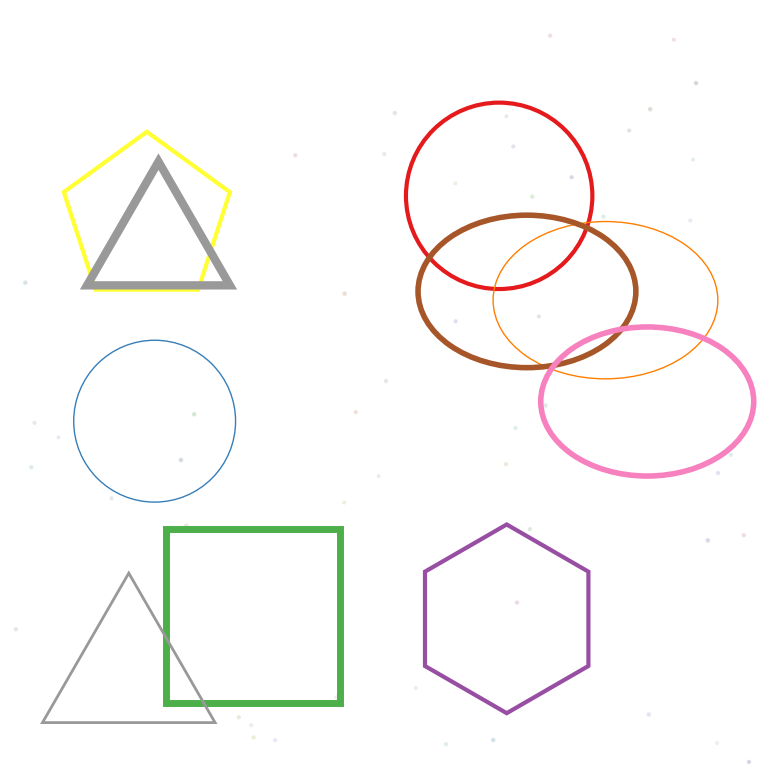[{"shape": "circle", "thickness": 1.5, "radius": 0.61, "center": [0.648, 0.746]}, {"shape": "circle", "thickness": 0.5, "radius": 0.53, "center": [0.201, 0.453]}, {"shape": "square", "thickness": 2.5, "radius": 0.57, "center": [0.328, 0.2]}, {"shape": "hexagon", "thickness": 1.5, "radius": 0.61, "center": [0.658, 0.196]}, {"shape": "oval", "thickness": 0.5, "radius": 0.73, "center": [0.786, 0.61]}, {"shape": "pentagon", "thickness": 1.5, "radius": 0.57, "center": [0.191, 0.715]}, {"shape": "oval", "thickness": 2, "radius": 0.71, "center": [0.684, 0.622]}, {"shape": "oval", "thickness": 2, "radius": 0.69, "center": [0.841, 0.479]}, {"shape": "triangle", "thickness": 1, "radius": 0.65, "center": [0.167, 0.126]}, {"shape": "triangle", "thickness": 3, "radius": 0.54, "center": [0.206, 0.683]}]